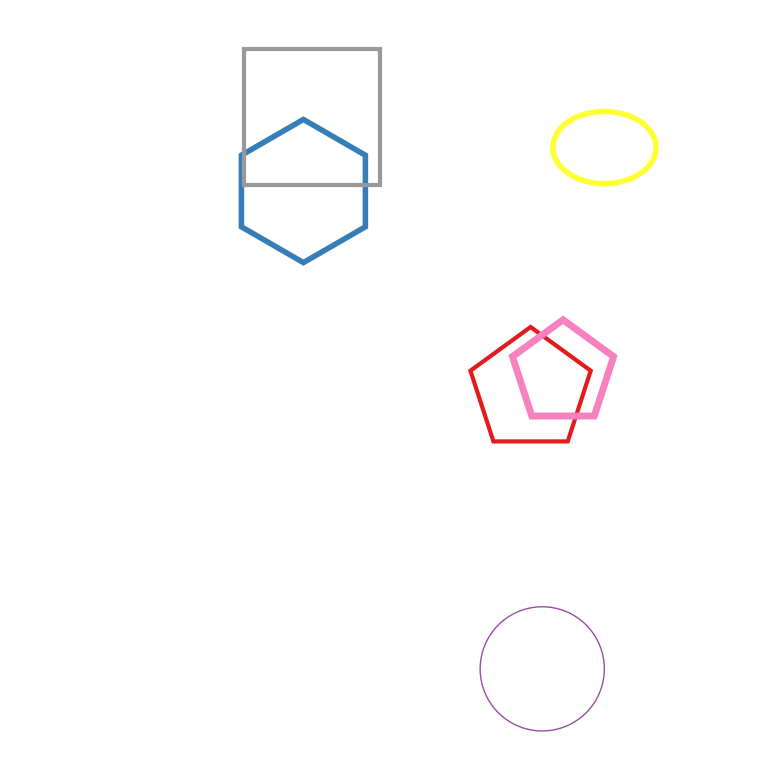[{"shape": "pentagon", "thickness": 1.5, "radius": 0.41, "center": [0.689, 0.493]}, {"shape": "hexagon", "thickness": 2, "radius": 0.46, "center": [0.394, 0.752]}, {"shape": "circle", "thickness": 0.5, "radius": 0.4, "center": [0.704, 0.131]}, {"shape": "oval", "thickness": 2, "radius": 0.33, "center": [0.785, 0.808]}, {"shape": "pentagon", "thickness": 2.5, "radius": 0.35, "center": [0.731, 0.516]}, {"shape": "square", "thickness": 1.5, "radius": 0.44, "center": [0.405, 0.848]}]